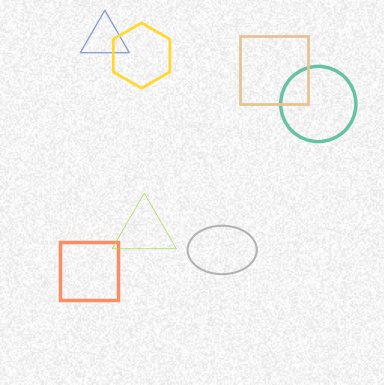[{"shape": "circle", "thickness": 2.5, "radius": 0.49, "center": [0.827, 0.73]}, {"shape": "square", "thickness": 2.5, "radius": 0.38, "center": [0.232, 0.296]}, {"shape": "triangle", "thickness": 1, "radius": 0.37, "center": [0.272, 0.9]}, {"shape": "triangle", "thickness": 0.5, "radius": 0.48, "center": [0.375, 0.402]}, {"shape": "hexagon", "thickness": 2, "radius": 0.42, "center": [0.368, 0.856]}, {"shape": "square", "thickness": 2, "radius": 0.44, "center": [0.711, 0.817]}, {"shape": "oval", "thickness": 1.5, "radius": 0.45, "center": [0.577, 0.351]}]